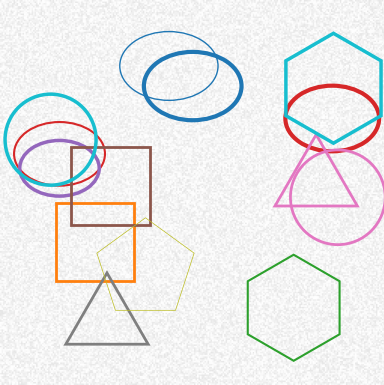[{"shape": "oval", "thickness": 3, "radius": 0.63, "center": [0.501, 0.776]}, {"shape": "oval", "thickness": 1, "radius": 0.64, "center": [0.439, 0.829]}, {"shape": "square", "thickness": 2, "radius": 0.51, "center": [0.248, 0.371]}, {"shape": "hexagon", "thickness": 1.5, "radius": 0.69, "center": [0.763, 0.201]}, {"shape": "oval", "thickness": 1.5, "radius": 0.59, "center": [0.155, 0.6]}, {"shape": "oval", "thickness": 3, "radius": 0.61, "center": [0.863, 0.692]}, {"shape": "oval", "thickness": 2.5, "radius": 0.52, "center": [0.154, 0.563]}, {"shape": "square", "thickness": 2, "radius": 0.51, "center": [0.287, 0.517]}, {"shape": "triangle", "thickness": 2, "radius": 0.62, "center": [0.821, 0.527]}, {"shape": "circle", "thickness": 2, "radius": 0.62, "center": [0.877, 0.488]}, {"shape": "triangle", "thickness": 2, "radius": 0.62, "center": [0.278, 0.168]}, {"shape": "pentagon", "thickness": 0.5, "radius": 0.66, "center": [0.378, 0.301]}, {"shape": "hexagon", "thickness": 2.5, "radius": 0.71, "center": [0.866, 0.771]}, {"shape": "circle", "thickness": 2.5, "radius": 0.59, "center": [0.131, 0.637]}]